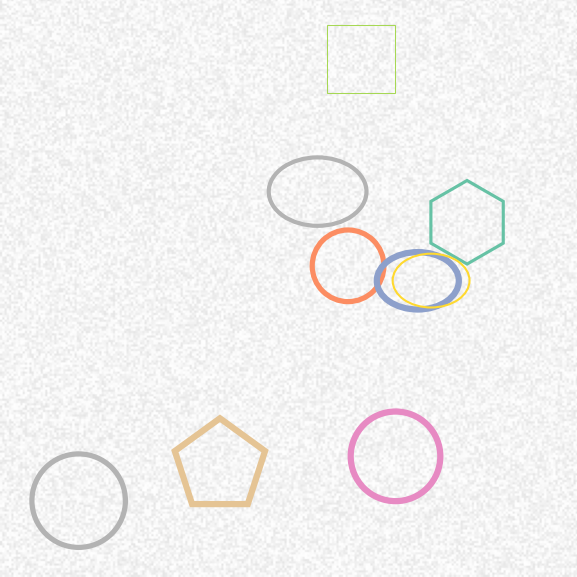[{"shape": "hexagon", "thickness": 1.5, "radius": 0.36, "center": [0.809, 0.614]}, {"shape": "circle", "thickness": 2.5, "radius": 0.31, "center": [0.603, 0.539]}, {"shape": "oval", "thickness": 3, "radius": 0.36, "center": [0.723, 0.513]}, {"shape": "circle", "thickness": 3, "radius": 0.39, "center": [0.685, 0.209]}, {"shape": "square", "thickness": 0.5, "radius": 0.3, "center": [0.625, 0.897]}, {"shape": "oval", "thickness": 1, "radius": 0.33, "center": [0.746, 0.513]}, {"shape": "pentagon", "thickness": 3, "radius": 0.41, "center": [0.381, 0.193]}, {"shape": "oval", "thickness": 2, "radius": 0.42, "center": [0.55, 0.667]}, {"shape": "circle", "thickness": 2.5, "radius": 0.4, "center": [0.136, 0.132]}]